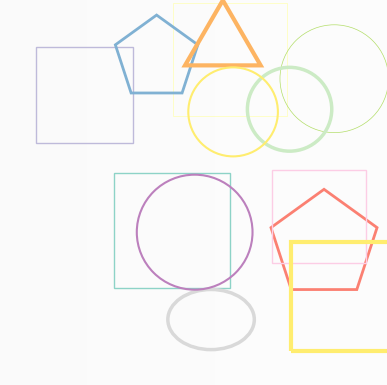[{"shape": "square", "thickness": 1, "radius": 0.75, "center": [0.445, 0.402]}, {"shape": "square", "thickness": 0.5, "radius": 0.74, "center": [0.594, 0.845]}, {"shape": "square", "thickness": 1, "radius": 0.62, "center": [0.219, 0.754]}, {"shape": "pentagon", "thickness": 2, "radius": 0.72, "center": [0.836, 0.364]}, {"shape": "pentagon", "thickness": 2, "radius": 0.56, "center": [0.404, 0.849]}, {"shape": "triangle", "thickness": 3, "radius": 0.56, "center": [0.575, 0.887]}, {"shape": "circle", "thickness": 0.5, "radius": 0.7, "center": [0.863, 0.796]}, {"shape": "square", "thickness": 1, "radius": 0.61, "center": [0.822, 0.437]}, {"shape": "oval", "thickness": 2.5, "radius": 0.56, "center": [0.545, 0.17]}, {"shape": "circle", "thickness": 1.5, "radius": 0.75, "center": [0.502, 0.397]}, {"shape": "circle", "thickness": 2.5, "radius": 0.54, "center": [0.747, 0.716]}, {"shape": "square", "thickness": 3, "radius": 0.71, "center": [0.891, 0.231]}, {"shape": "circle", "thickness": 1.5, "radius": 0.58, "center": [0.602, 0.709]}]